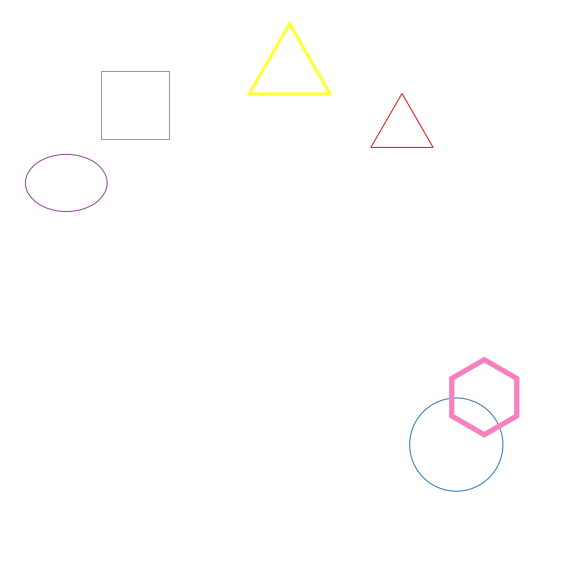[{"shape": "triangle", "thickness": 0.5, "radius": 0.31, "center": [0.696, 0.775]}, {"shape": "circle", "thickness": 0.5, "radius": 0.4, "center": [0.79, 0.229]}, {"shape": "oval", "thickness": 0.5, "radius": 0.35, "center": [0.115, 0.682]}, {"shape": "triangle", "thickness": 1.5, "radius": 0.4, "center": [0.501, 0.877]}, {"shape": "hexagon", "thickness": 2.5, "radius": 0.32, "center": [0.839, 0.311]}, {"shape": "square", "thickness": 0.5, "radius": 0.29, "center": [0.233, 0.817]}]